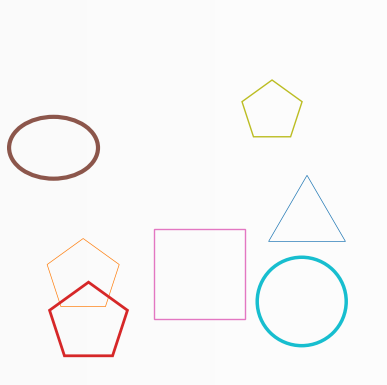[{"shape": "triangle", "thickness": 0.5, "radius": 0.57, "center": [0.792, 0.43]}, {"shape": "pentagon", "thickness": 0.5, "radius": 0.49, "center": [0.215, 0.283]}, {"shape": "pentagon", "thickness": 2, "radius": 0.53, "center": [0.228, 0.161]}, {"shape": "oval", "thickness": 3, "radius": 0.57, "center": [0.138, 0.616]}, {"shape": "square", "thickness": 1, "radius": 0.58, "center": [0.514, 0.287]}, {"shape": "pentagon", "thickness": 1, "radius": 0.41, "center": [0.702, 0.711]}, {"shape": "circle", "thickness": 2.5, "radius": 0.57, "center": [0.779, 0.217]}]